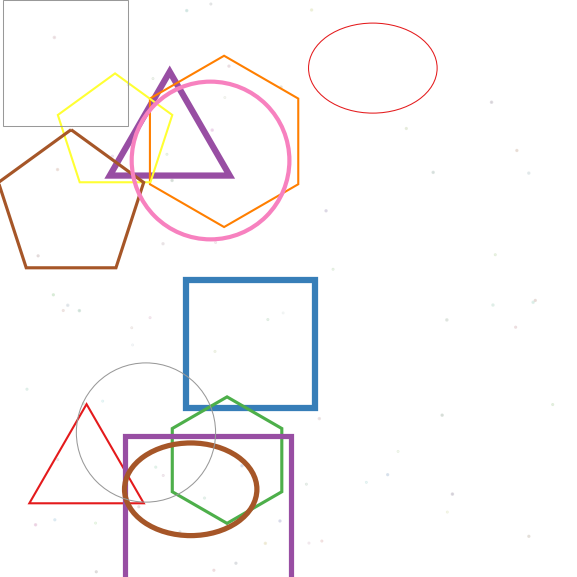[{"shape": "triangle", "thickness": 1, "radius": 0.57, "center": [0.15, 0.185]}, {"shape": "oval", "thickness": 0.5, "radius": 0.56, "center": [0.646, 0.881]}, {"shape": "square", "thickness": 3, "radius": 0.56, "center": [0.434, 0.404]}, {"shape": "hexagon", "thickness": 1.5, "radius": 0.55, "center": [0.393, 0.202]}, {"shape": "square", "thickness": 2.5, "radius": 0.72, "center": [0.36, 0.1]}, {"shape": "triangle", "thickness": 3, "radius": 0.6, "center": [0.294, 0.755]}, {"shape": "hexagon", "thickness": 1, "radius": 0.74, "center": [0.388, 0.754]}, {"shape": "pentagon", "thickness": 1, "radius": 0.52, "center": [0.199, 0.768]}, {"shape": "pentagon", "thickness": 1.5, "radius": 0.66, "center": [0.123, 0.642]}, {"shape": "oval", "thickness": 2.5, "radius": 0.57, "center": [0.33, 0.152]}, {"shape": "circle", "thickness": 2, "radius": 0.68, "center": [0.365, 0.721]}, {"shape": "circle", "thickness": 0.5, "radius": 0.6, "center": [0.253, 0.25]}, {"shape": "square", "thickness": 0.5, "radius": 0.54, "center": [0.114, 0.89]}]